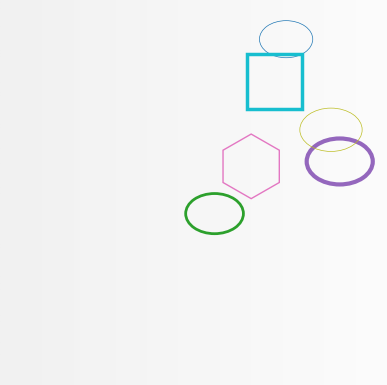[{"shape": "oval", "thickness": 0.5, "radius": 0.34, "center": [0.738, 0.898]}, {"shape": "oval", "thickness": 2, "radius": 0.37, "center": [0.554, 0.445]}, {"shape": "oval", "thickness": 3, "radius": 0.43, "center": [0.877, 0.581]}, {"shape": "hexagon", "thickness": 1, "radius": 0.42, "center": [0.648, 0.568]}, {"shape": "oval", "thickness": 0.5, "radius": 0.4, "center": [0.854, 0.663]}, {"shape": "square", "thickness": 2.5, "radius": 0.36, "center": [0.708, 0.788]}]